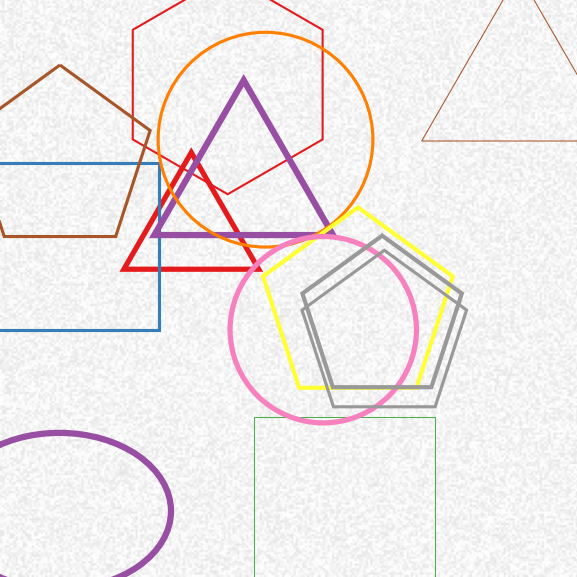[{"shape": "hexagon", "thickness": 1, "radius": 0.95, "center": [0.394, 0.853]}, {"shape": "triangle", "thickness": 2.5, "radius": 0.67, "center": [0.331, 0.6]}, {"shape": "square", "thickness": 1.5, "radius": 0.72, "center": [0.131, 0.573]}, {"shape": "square", "thickness": 0.5, "radius": 0.79, "center": [0.597, 0.12]}, {"shape": "oval", "thickness": 3, "radius": 0.97, "center": [0.103, 0.114]}, {"shape": "triangle", "thickness": 3, "radius": 0.89, "center": [0.422, 0.681]}, {"shape": "circle", "thickness": 1.5, "radius": 0.93, "center": [0.46, 0.757]}, {"shape": "pentagon", "thickness": 2, "radius": 0.86, "center": [0.62, 0.467]}, {"shape": "triangle", "thickness": 0.5, "radius": 0.97, "center": [0.898, 0.852]}, {"shape": "pentagon", "thickness": 1.5, "radius": 0.82, "center": [0.104, 0.722]}, {"shape": "circle", "thickness": 2.5, "radius": 0.81, "center": [0.56, 0.428]}, {"shape": "pentagon", "thickness": 1.5, "radius": 0.75, "center": [0.665, 0.416]}, {"shape": "pentagon", "thickness": 2, "radius": 0.73, "center": [0.662, 0.446]}]